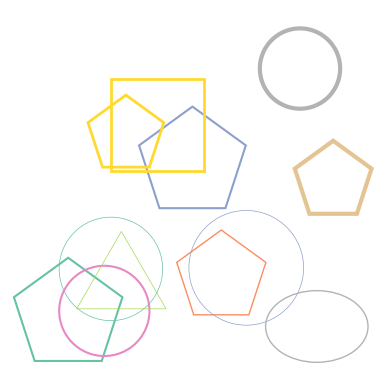[{"shape": "pentagon", "thickness": 1.5, "radius": 0.74, "center": [0.177, 0.182]}, {"shape": "circle", "thickness": 0.5, "radius": 0.67, "center": [0.288, 0.302]}, {"shape": "pentagon", "thickness": 1, "radius": 0.61, "center": [0.575, 0.281]}, {"shape": "pentagon", "thickness": 1.5, "radius": 0.73, "center": [0.5, 0.577]}, {"shape": "circle", "thickness": 0.5, "radius": 0.74, "center": [0.64, 0.304]}, {"shape": "circle", "thickness": 1.5, "radius": 0.59, "center": [0.271, 0.192]}, {"shape": "triangle", "thickness": 0.5, "radius": 0.67, "center": [0.315, 0.265]}, {"shape": "pentagon", "thickness": 2, "radius": 0.52, "center": [0.327, 0.65]}, {"shape": "square", "thickness": 2, "radius": 0.6, "center": [0.41, 0.675]}, {"shape": "pentagon", "thickness": 3, "radius": 0.52, "center": [0.865, 0.53]}, {"shape": "circle", "thickness": 3, "radius": 0.52, "center": [0.779, 0.822]}, {"shape": "oval", "thickness": 1, "radius": 0.67, "center": [0.823, 0.152]}]